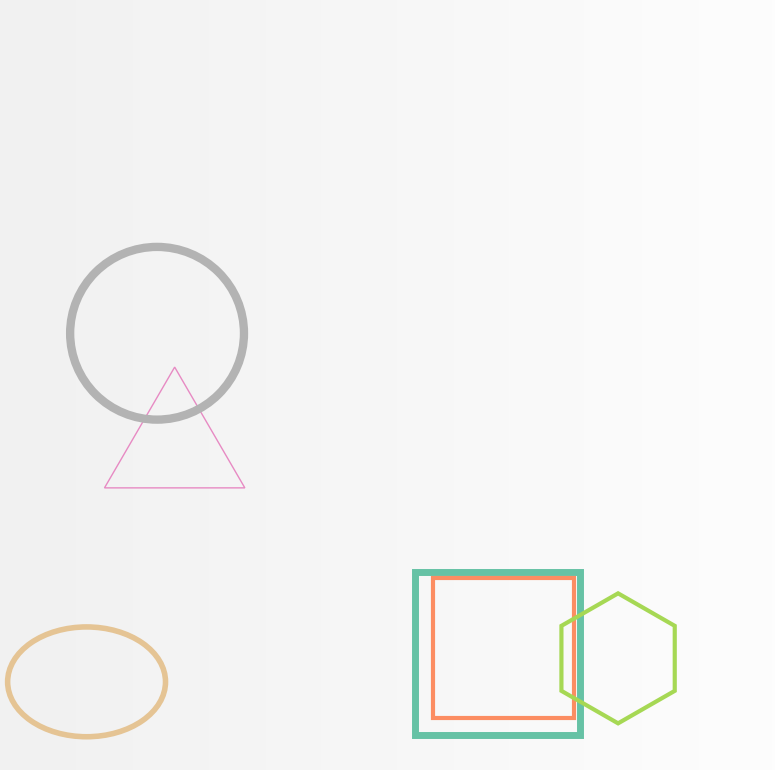[{"shape": "square", "thickness": 2.5, "radius": 0.53, "center": [0.642, 0.151]}, {"shape": "square", "thickness": 1.5, "radius": 0.46, "center": [0.65, 0.158]}, {"shape": "triangle", "thickness": 0.5, "radius": 0.52, "center": [0.225, 0.419]}, {"shape": "hexagon", "thickness": 1.5, "radius": 0.42, "center": [0.798, 0.145]}, {"shape": "oval", "thickness": 2, "radius": 0.51, "center": [0.112, 0.114]}, {"shape": "circle", "thickness": 3, "radius": 0.56, "center": [0.203, 0.567]}]